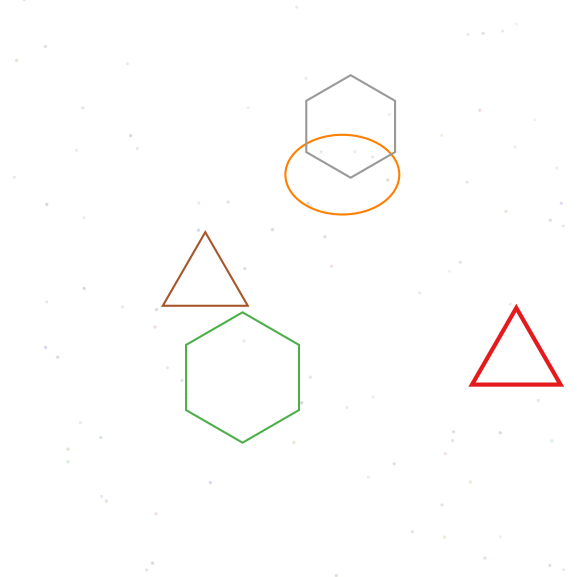[{"shape": "triangle", "thickness": 2, "radius": 0.44, "center": [0.894, 0.377]}, {"shape": "hexagon", "thickness": 1, "radius": 0.56, "center": [0.42, 0.345]}, {"shape": "oval", "thickness": 1, "radius": 0.49, "center": [0.593, 0.697]}, {"shape": "triangle", "thickness": 1, "radius": 0.42, "center": [0.355, 0.512]}, {"shape": "hexagon", "thickness": 1, "radius": 0.44, "center": [0.607, 0.78]}]